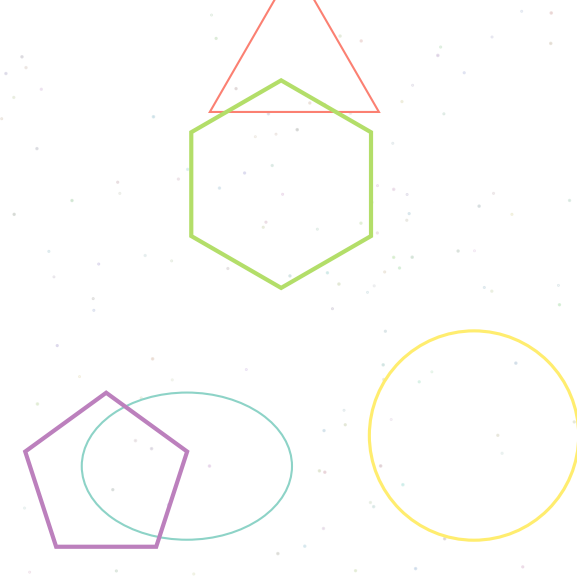[{"shape": "oval", "thickness": 1, "radius": 0.91, "center": [0.324, 0.192]}, {"shape": "triangle", "thickness": 1, "radius": 0.85, "center": [0.51, 0.89]}, {"shape": "hexagon", "thickness": 2, "radius": 0.9, "center": [0.487, 0.68]}, {"shape": "pentagon", "thickness": 2, "radius": 0.74, "center": [0.184, 0.172]}, {"shape": "circle", "thickness": 1.5, "radius": 0.91, "center": [0.821, 0.245]}]